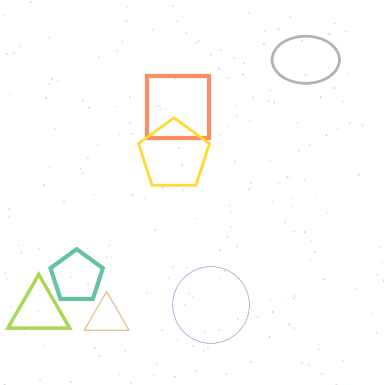[{"shape": "pentagon", "thickness": 3, "radius": 0.36, "center": [0.199, 0.281]}, {"shape": "square", "thickness": 3, "radius": 0.4, "center": [0.463, 0.723]}, {"shape": "circle", "thickness": 0.5, "radius": 0.5, "center": [0.548, 0.208]}, {"shape": "triangle", "thickness": 2.5, "radius": 0.46, "center": [0.101, 0.194]}, {"shape": "pentagon", "thickness": 2, "radius": 0.48, "center": [0.452, 0.597]}, {"shape": "triangle", "thickness": 1, "radius": 0.34, "center": [0.277, 0.176]}, {"shape": "oval", "thickness": 2, "radius": 0.44, "center": [0.794, 0.845]}]